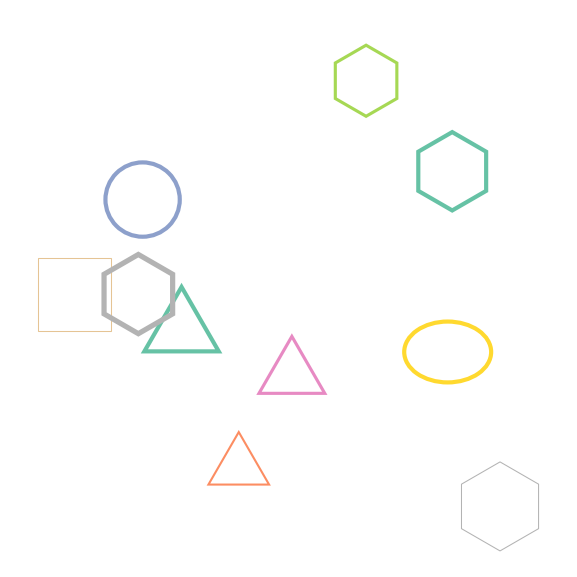[{"shape": "hexagon", "thickness": 2, "radius": 0.34, "center": [0.783, 0.703]}, {"shape": "triangle", "thickness": 2, "radius": 0.37, "center": [0.314, 0.428]}, {"shape": "triangle", "thickness": 1, "radius": 0.3, "center": [0.413, 0.19]}, {"shape": "circle", "thickness": 2, "radius": 0.32, "center": [0.247, 0.654]}, {"shape": "triangle", "thickness": 1.5, "radius": 0.33, "center": [0.505, 0.351]}, {"shape": "hexagon", "thickness": 1.5, "radius": 0.31, "center": [0.634, 0.859]}, {"shape": "oval", "thickness": 2, "radius": 0.38, "center": [0.775, 0.39]}, {"shape": "square", "thickness": 0.5, "radius": 0.32, "center": [0.129, 0.489]}, {"shape": "hexagon", "thickness": 2.5, "radius": 0.34, "center": [0.24, 0.49]}, {"shape": "hexagon", "thickness": 0.5, "radius": 0.39, "center": [0.866, 0.122]}]